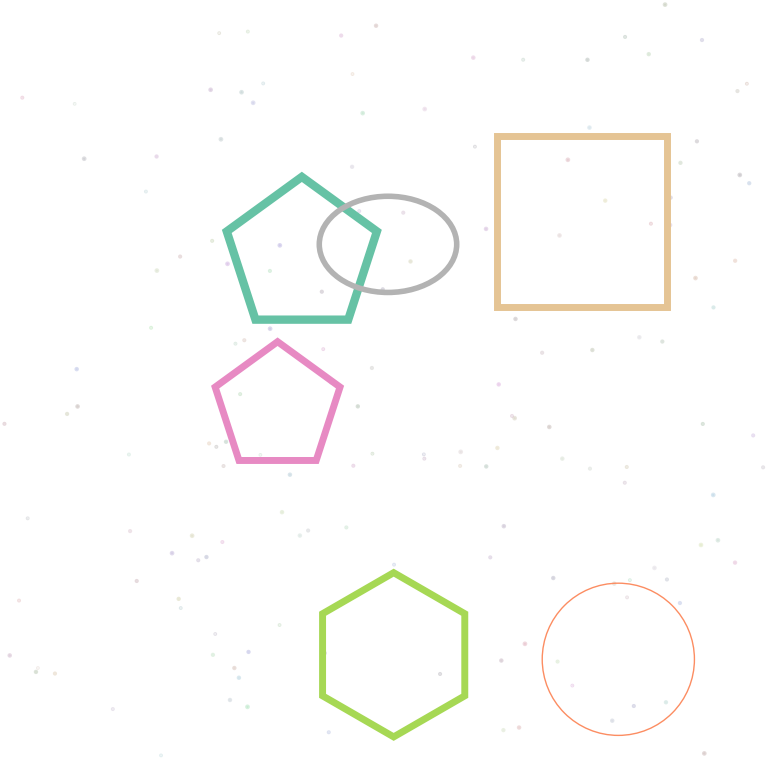[{"shape": "pentagon", "thickness": 3, "radius": 0.51, "center": [0.392, 0.668]}, {"shape": "circle", "thickness": 0.5, "radius": 0.49, "center": [0.803, 0.144]}, {"shape": "pentagon", "thickness": 2.5, "radius": 0.43, "center": [0.361, 0.471]}, {"shape": "hexagon", "thickness": 2.5, "radius": 0.53, "center": [0.511, 0.15]}, {"shape": "square", "thickness": 2.5, "radius": 0.55, "center": [0.756, 0.712]}, {"shape": "oval", "thickness": 2, "radius": 0.45, "center": [0.504, 0.683]}]